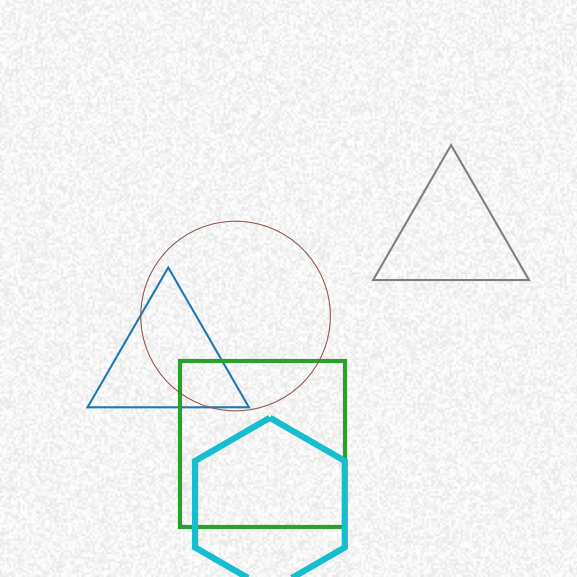[{"shape": "triangle", "thickness": 1, "radius": 0.81, "center": [0.291, 0.375]}, {"shape": "square", "thickness": 2, "radius": 0.72, "center": [0.455, 0.23]}, {"shape": "circle", "thickness": 0.5, "radius": 0.82, "center": [0.408, 0.452]}, {"shape": "triangle", "thickness": 1, "radius": 0.78, "center": [0.781, 0.592]}, {"shape": "hexagon", "thickness": 3, "radius": 0.75, "center": [0.467, 0.126]}]